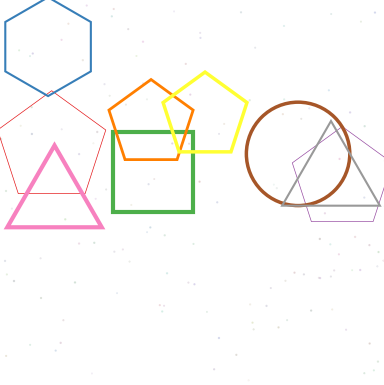[{"shape": "pentagon", "thickness": 0.5, "radius": 0.74, "center": [0.134, 0.617]}, {"shape": "hexagon", "thickness": 1.5, "radius": 0.64, "center": [0.125, 0.879]}, {"shape": "square", "thickness": 3, "radius": 0.52, "center": [0.398, 0.554]}, {"shape": "pentagon", "thickness": 0.5, "radius": 0.68, "center": [0.889, 0.535]}, {"shape": "pentagon", "thickness": 2, "radius": 0.57, "center": [0.392, 0.678]}, {"shape": "pentagon", "thickness": 2.5, "radius": 0.57, "center": [0.533, 0.698]}, {"shape": "circle", "thickness": 2.5, "radius": 0.67, "center": [0.774, 0.6]}, {"shape": "triangle", "thickness": 3, "radius": 0.71, "center": [0.142, 0.481]}, {"shape": "triangle", "thickness": 1.5, "radius": 0.73, "center": [0.86, 0.539]}]